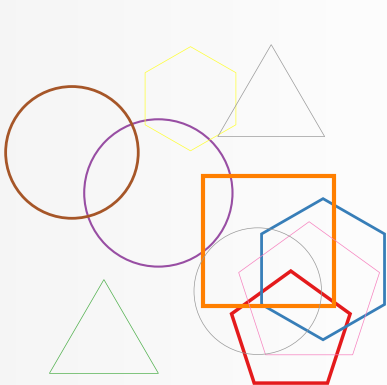[{"shape": "pentagon", "thickness": 2.5, "radius": 0.8, "center": [0.751, 0.135]}, {"shape": "hexagon", "thickness": 2, "radius": 0.92, "center": [0.834, 0.301]}, {"shape": "triangle", "thickness": 0.5, "radius": 0.81, "center": [0.268, 0.111]}, {"shape": "circle", "thickness": 1.5, "radius": 0.96, "center": [0.409, 0.499]}, {"shape": "square", "thickness": 3, "radius": 0.84, "center": [0.693, 0.375]}, {"shape": "hexagon", "thickness": 0.5, "radius": 0.68, "center": [0.492, 0.744]}, {"shape": "circle", "thickness": 2, "radius": 0.86, "center": [0.186, 0.604]}, {"shape": "pentagon", "thickness": 0.5, "radius": 0.96, "center": [0.798, 0.233]}, {"shape": "circle", "thickness": 0.5, "radius": 0.82, "center": [0.665, 0.244]}, {"shape": "triangle", "thickness": 0.5, "radius": 0.8, "center": [0.7, 0.725]}]